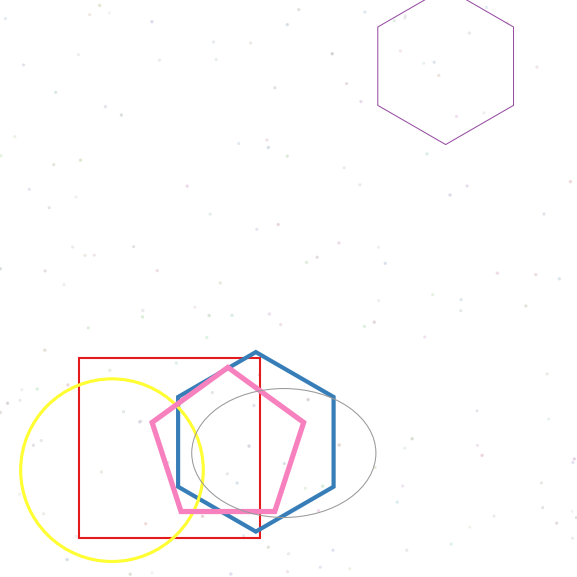[{"shape": "square", "thickness": 1, "radius": 0.78, "center": [0.294, 0.223]}, {"shape": "hexagon", "thickness": 2, "radius": 0.78, "center": [0.443, 0.234]}, {"shape": "hexagon", "thickness": 0.5, "radius": 0.68, "center": [0.772, 0.885]}, {"shape": "circle", "thickness": 1.5, "radius": 0.79, "center": [0.194, 0.185]}, {"shape": "pentagon", "thickness": 2.5, "radius": 0.69, "center": [0.395, 0.225]}, {"shape": "oval", "thickness": 0.5, "radius": 0.8, "center": [0.491, 0.215]}]